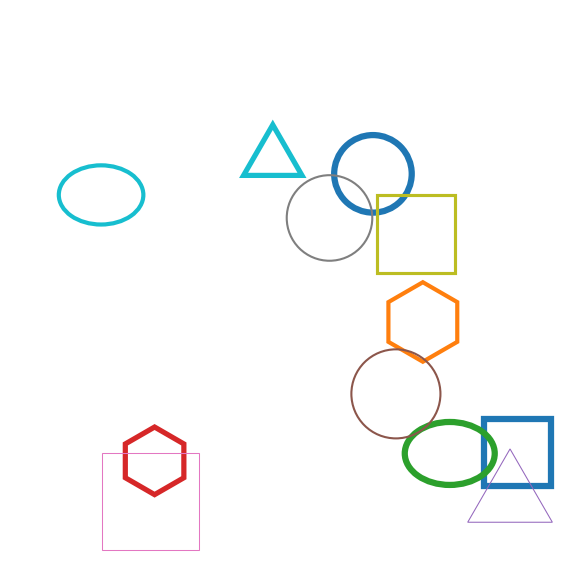[{"shape": "circle", "thickness": 3, "radius": 0.34, "center": [0.646, 0.698]}, {"shape": "square", "thickness": 3, "radius": 0.29, "center": [0.896, 0.216]}, {"shape": "hexagon", "thickness": 2, "radius": 0.34, "center": [0.732, 0.442]}, {"shape": "oval", "thickness": 3, "radius": 0.39, "center": [0.779, 0.214]}, {"shape": "hexagon", "thickness": 2.5, "radius": 0.29, "center": [0.268, 0.201]}, {"shape": "triangle", "thickness": 0.5, "radius": 0.42, "center": [0.883, 0.137]}, {"shape": "circle", "thickness": 1, "radius": 0.39, "center": [0.686, 0.317]}, {"shape": "square", "thickness": 0.5, "radius": 0.42, "center": [0.261, 0.13]}, {"shape": "circle", "thickness": 1, "radius": 0.37, "center": [0.571, 0.622]}, {"shape": "square", "thickness": 1.5, "radius": 0.34, "center": [0.721, 0.594]}, {"shape": "triangle", "thickness": 2.5, "radius": 0.29, "center": [0.472, 0.725]}, {"shape": "oval", "thickness": 2, "radius": 0.37, "center": [0.175, 0.662]}]